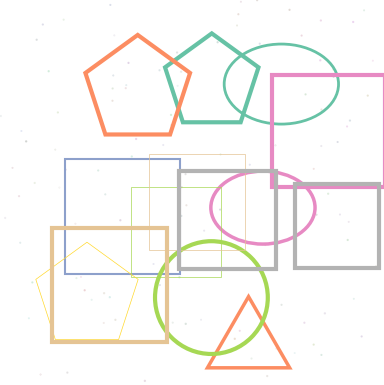[{"shape": "pentagon", "thickness": 3, "radius": 0.64, "center": [0.55, 0.786]}, {"shape": "oval", "thickness": 2, "radius": 0.74, "center": [0.731, 0.782]}, {"shape": "pentagon", "thickness": 3, "radius": 0.71, "center": [0.358, 0.766]}, {"shape": "triangle", "thickness": 2.5, "radius": 0.62, "center": [0.646, 0.106]}, {"shape": "square", "thickness": 1.5, "radius": 0.75, "center": [0.318, 0.437]}, {"shape": "oval", "thickness": 2.5, "radius": 0.68, "center": [0.683, 0.461]}, {"shape": "square", "thickness": 3, "radius": 0.73, "center": [0.852, 0.66]}, {"shape": "circle", "thickness": 3, "radius": 0.73, "center": [0.549, 0.227]}, {"shape": "square", "thickness": 0.5, "radius": 0.58, "center": [0.457, 0.397]}, {"shape": "pentagon", "thickness": 0.5, "radius": 0.7, "center": [0.226, 0.231]}, {"shape": "square", "thickness": 0.5, "radius": 0.62, "center": [0.512, 0.475]}, {"shape": "square", "thickness": 3, "radius": 0.74, "center": [0.284, 0.26]}, {"shape": "square", "thickness": 3, "radius": 0.64, "center": [0.591, 0.428]}, {"shape": "square", "thickness": 3, "radius": 0.54, "center": [0.875, 0.414]}]